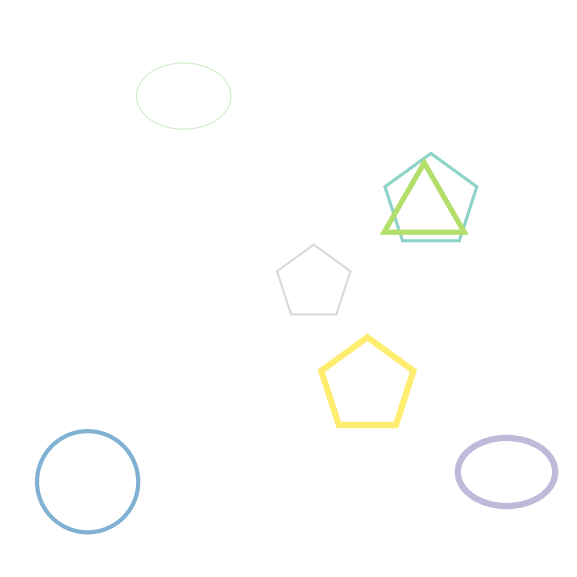[{"shape": "pentagon", "thickness": 1.5, "radius": 0.42, "center": [0.746, 0.65]}, {"shape": "oval", "thickness": 3, "radius": 0.42, "center": [0.877, 0.182]}, {"shape": "circle", "thickness": 2, "radius": 0.44, "center": [0.152, 0.165]}, {"shape": "triangle", "thickness": 2.5, "radius": 0.4, "center": [0.735, 0.637]}, {"shape": "pentagon", "thickness": 1, "radius": 0.33, "center": [0.543, 0.509]}, {"shape": "oval", "thickness": 0.5, "radius": 0.41, "center": [0.318, 0.833]}, {"shape": "pentagon", "thickness": 3, "radius": 0.42, "center": [0.636, 0.331]}]